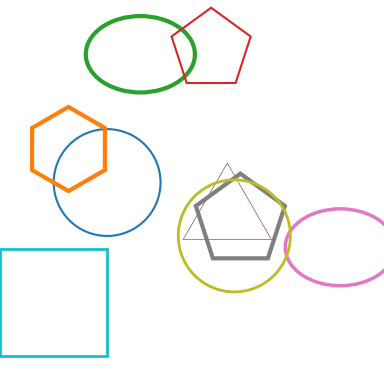[{"shape": "circle", "thickness": 1.5, "radius": 0.69, "center": [0.278, 0.526]}, {"shape": "hexagon", "thickness": 3, "radius": 0.55, "center": [0.178, 0.613]}, {"shape": "oval", "thickness": 3, "radius": 0.71, "center": [0.365, 0.859]}, {"shape": "pentagon", "thickness": 1.5, "radius": 0.54, "center": [0.548, 0.872]}, {"shape": "triangle", "thickness": 0.5, "radius": 0.66, "center": [0.59, 0.444]}, {"shape": "oval", "thickness": 2.5, "radius": 0.71, "center": [0.884, 0.358]}, {"shape": "pentagon", "thickness": 3, "radius": 0.61, "center": [0.624, 0.427]}, {"shape": "circle", "thickness": 2, "radius": 0.73, "center": [0.609, 0.387]}, {"shape": "square", "thickness": 2, "radius": 0.69, "center": [0.139, 0.214]}]